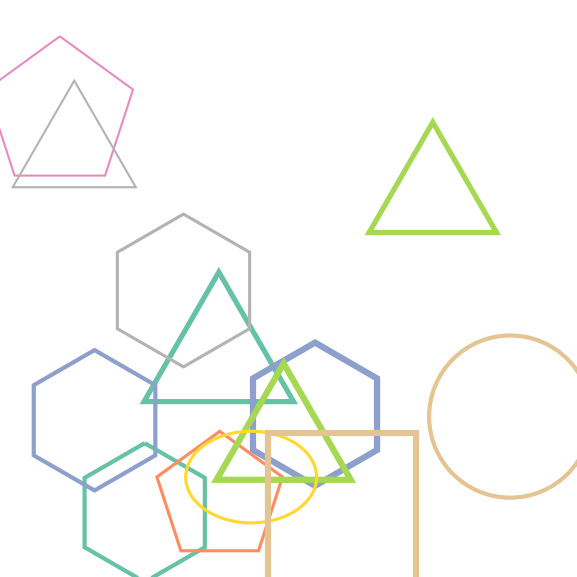[{"shape": "triangle", "thickness": 2.5, "radius": 0.75, "center": [0.379, 0.378]}, {"shape": "hexagon", "thickness": 2, "radius": 0.6, "center": [0.251, 0.112]}, {"shape": "pentagon", "thickness": 1.5, "radius": 0.57, "center": [0.38, 0.138]}, {"shape": "hexagon", "thickness": 2, "radius": 0.61, "center": [0.164, 0.271]}, {"shape": "hexagon", "thickness": 3, "radius": 0.62, "center": [0.545, 0.282]}, {"shape": "pentagon", "thickness": 1, "radius": 0.67, "center": [0.104, 0.803]}, {"shape": "triangle", "thickness": 3, "radius": 0.67, "center": [0.491, 0.235]}, {"shape": "triangle", "thickness": 2.5, "radius": 0.64, "center": [0.749, 0.66]}, {"shape": "oval", "thickness": 1.5, "radius": 0.57, "center": [0.435, 0.173]}, {"shape": "square", "thickness": 3, "radius": 0.64, "center": [0.592, 0.122]}, {"shape": "circle", "thickness": 2, "radius": 0.7, "center": [0.883, 0.278]}, {"shape": "hexagon", "thickness": 1.5, "radius": 0.66, "center": [0.318, 0.496]}, {"shape": "triangle", "thickness": 1, "radius": 0.62, "center": [0.129, 0.736]}]